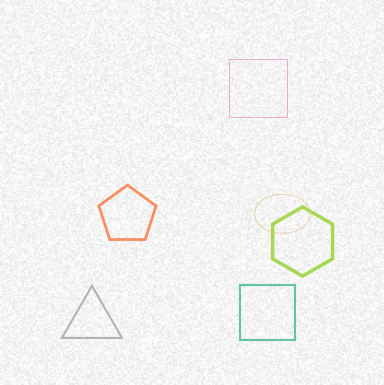[{"shape": "square", "thickness": 1.5, "radius": 0.36, "center": [0.694, 0.188]}, {"shape": "pentagon", "thickness": 2, "radius": 0.39, "center": [0.331, 0.441]}, {"shape": "square", "thickness": 0.5, "radius": 0.37, "center": [0.67, 0.772]}, {"shape": "hexagon", "thickness": 2.5, "radius": 0.45, "center": [0.786, 0.373]}, {"shape": "oval", "thickness": 0.5, "radius": 0.36, "center": [0.733, 0.445]}, {"shape": "triangle", "thickness": 1.5, "radius": 0.45, "center": [0.239, 0.167]}]